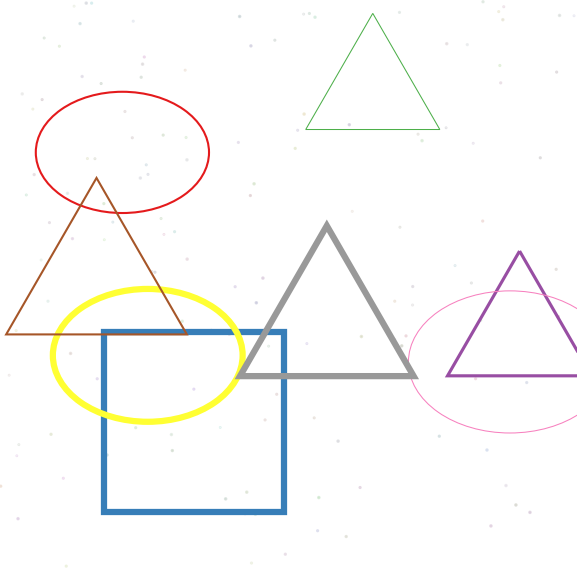[{"shape": "oval", "thickness": 1, "radius": 0.75, "center": [0.212, 0.735]}, {"shape": "square", "thickness": 3, "radius": 0.78, "center": [0.336, 0.269]}, {"shape": "triangle", "thickness": 0.5, "radius": 0.67, "center": [0.645, 0.842]}, {"shape": "triangle", "thickness": 1.5, "radius": 0.72, "center": [0.9, 0.42]}, {"shape": "oval", "thickness": 3, "radius": 0.82, "center": [0.256, 0.384]}, {"shape": "triangle", "thickness": 1, "radius": 0.9, "center": [0.167, 0.51]}, {"shape": "oval", "thickness": 0.5, "radius": 0.88, "center": [0.883, 0.372]}, {"shape": "triangle", "thickness": 3, "radius": 0.87, "center": [0.566, 0.435]}]